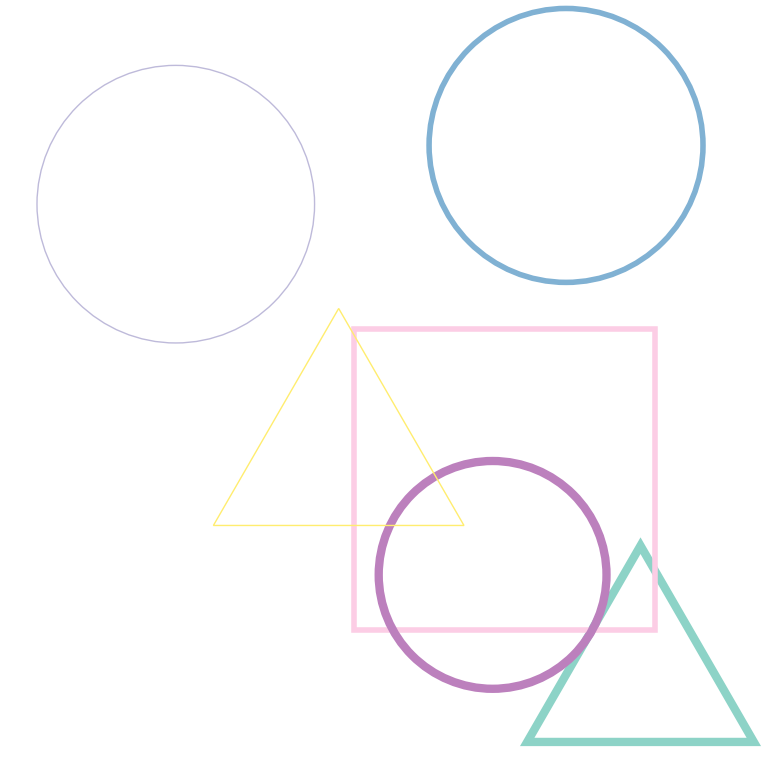[{"shape": "triangle", "thickness": 3, "radius": 0.85, "center": [0.832, 0.121]}, {"shape": "circle", "thickness": 0.5, "radius": 0.9, "center": [0.228, 0.735]}, {"shape": "circle", "thickness": 2, "radius": 0.89, "center": [0.735, 0.811]}, {"shape": "square", "thickness": 2, "radius": 0.98, "center": [0.655, 0.378]}, {"shape": "circle", "thickness": 3, "radius": 0.74, "center": [0.64, 0.253]}, {"shape": "triangle", "thickness": 0.5, "radius": 0.94, "center": [0.44, 0.412]}]